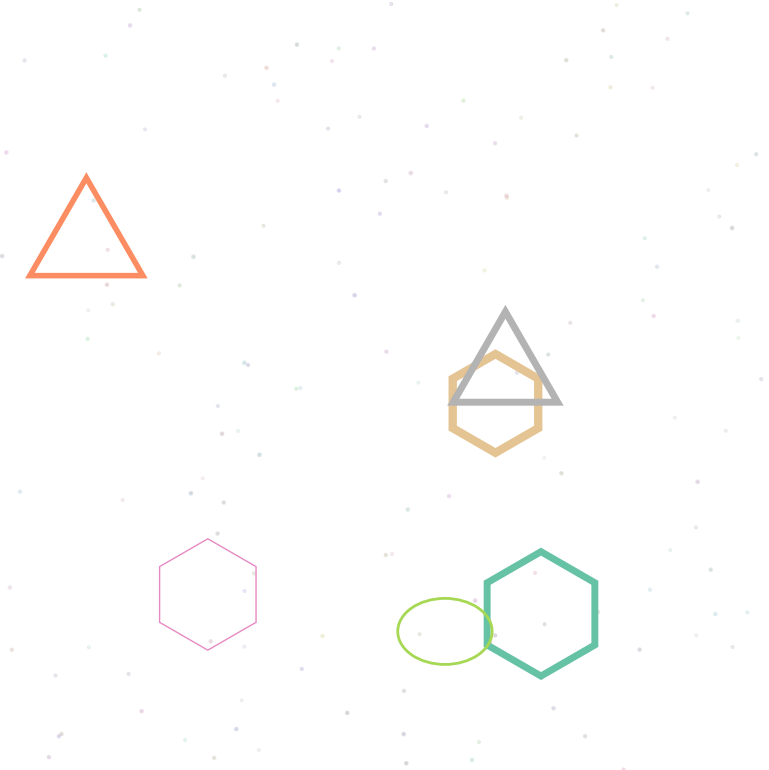[{"shape": "hexagon", "thickness": 2.5, "radius": 0.4, "center": [0.703, 0.203]}, {"shape": "triangle", "thickness": 2, "radius": 0.42, "center": [0.112, 0.684]}, {"shape": "hexagon", "thickness": 0.5, "radius": 0.36, "center": [0.27, 0.228]}, {"shape": "oval", "thickness": 1, "radius": 0.31, "center": [0.578, 0.18]}, {"shape": "hexagon", "thickness": 3, "radius": 0.32, "center": [0.643, 0.476]}, {"shape": "triangle", "thickness": 2.5, "radius": 0.39, "center": [0.656, 0.517]}]